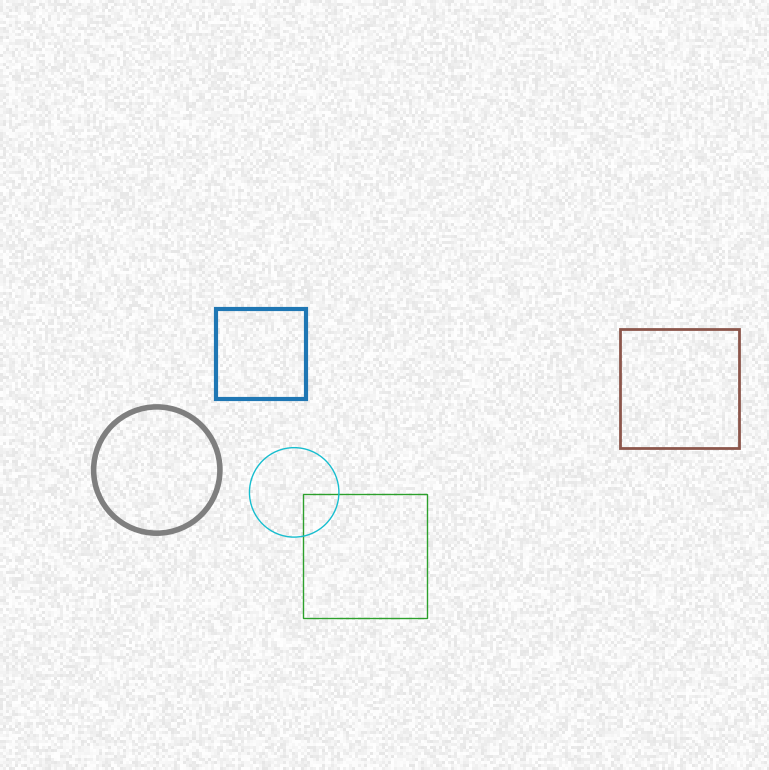[{"shape": "square", "thickness": 1.5, "radius": 0.29, "center": [0.339, 0.54]}, {"shape": "square", "thickness": 0.5, "radius": 0.4, "center": [0.474, 0.278]}, {"shape": "square", "thickness": 1, "radius": 0.39, "center": [0.882, 0.496]}, {"shape": "circle", "thickness": 2, "radius": 0.41, "center": [0.204, 0.39]}, {"shape": "circle", "thickness": 0.5, "radius": 0.29, "center": [0.382, 0.361]}]